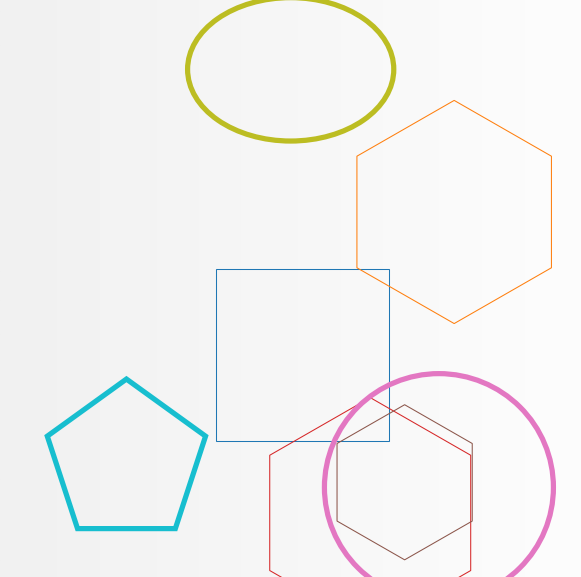[{"shape": "square", "thickness": 0.5, "radius": 0.74, "center": [0.52, 0.385]}, {"shape": "hexagon", "thickness": 0.5, "radius": 0.97, "center": [0.781, 0.632]}, {"shape": "hexagon", "thickness": 0.5, "radius": 1.0, "center": [0.637, 0.111]}, {"shape": "hexagon", "thickness": 0.5, "radius": 0.67, "center": [0.696, 0.164]}, {"shape": "circle", "thickness": 2.5, "radius": 0.98, "center": [0.755, 0.155]}, {"shape": "oval", "thickness": 2.5, "radius": 0.89, "center": [0.5, 0.879]}, {"shape": "pentagon", "thickness": 2.5, "radius": 0.72, "center": [0.218, 0.2]}]